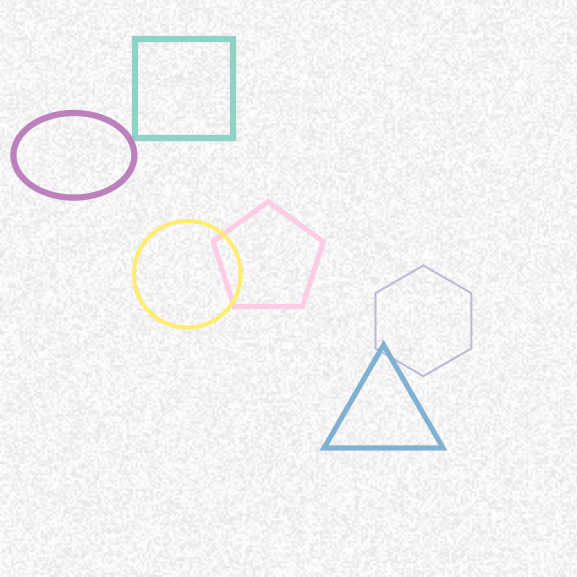[{"shape": "square", "thickness": 3, "radius": 0.43, "center": [0.319, 0.846]}, {"shape": "hexagon", "thickness": 1, "radius": 0.48, "center": [0.733, 0.444]}, {"shape": "triangle", "thickness": 2.5, "radius": 0.59, "center": [0.664, 0.283]}, {"shape": "pentagon", "thickness": 2.5, "radius": 0.5, "center": [0.464, 0.55]}, {"shape": "oval", "thickness": 3, "radius": 0.52, "center": [0.128, 0.73]}, {"shape": "circle", "thickness": 2, "radius": 0.46, "center": [0.324, 0.524]}]